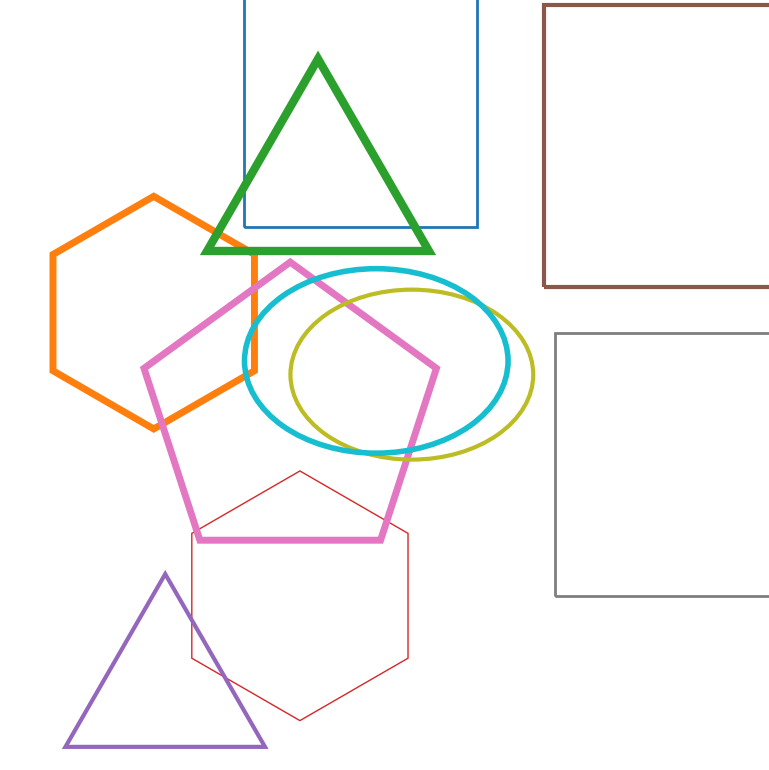[{"shape": "square", "thickness": 1, "radius": 0.76, "center": [0.469, 0.857]}, {"shape": "hexagon", "thickness": 2.5, "radius": 0.76, "center": [0.2, 0.594]}, {"shape": "triangle", "thickness": 3, "radius": 0.83, "center": [0.413, 0.757]}, {"shape": "hexagon", "thickness": 0.5, "radius": 0.81, "center": [0.389, 0.226]}, {"shape": "triangle", "thickness": 1.5, "radius": 0.75, "center": [0.215, 0.105]}, {"shape": "square", "thickness": 1.5, "radius": 0.92, "center": [0.89, 0.81]}, {"shape": "pentagon", "thickness": 2.5, "radius": 1.0, "center": [0.377, 0.46]}, {"shape": "square", "thickness": 1, "radius": 0.85, "center": [0.892, 0.397]}, {"shape": "oval", "thickness": 1.5, "radius": 0.79, "center": [0.535, 0.513]}, {"shape": "oval", "thickness": 2, "radius": 0.86, "center": [0.489, 0.531]}]